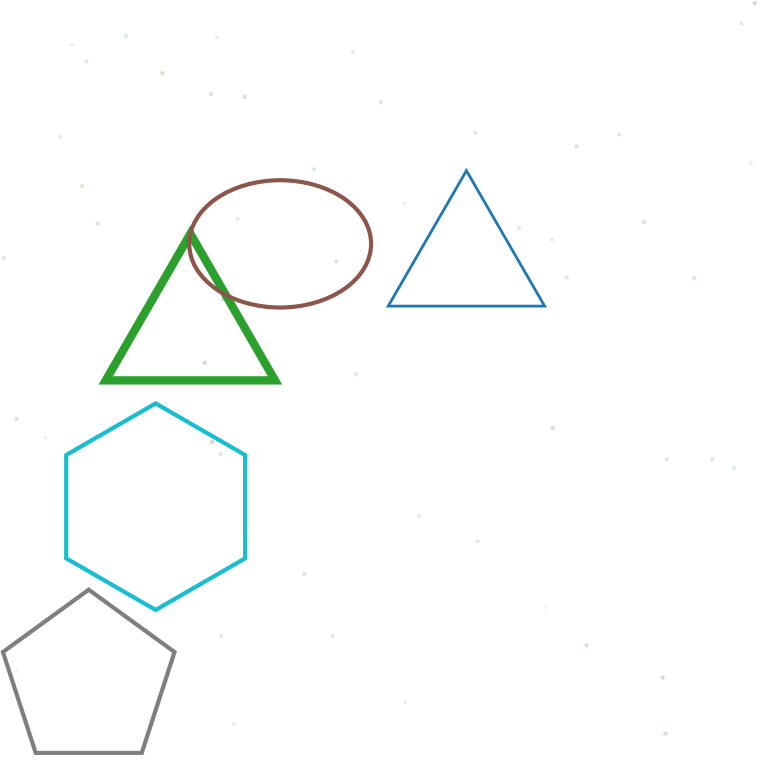[{"shape": "triangle", "thickness": 1, "radius": 0.59, "center": [0.606, 0.661]}, {"shape": "triangle", "thickness": 3, "radius": 0.63, "center": [0.247, 0.569]}, {"shape": "oval", "thickness": 1.5, "radius": 0.59, "center": [0.364, 0.683]}, {"shape": "pentagon", "thickness": 1.5, "radius": 0.59, "center": [0.115, 0.117]}, {"shape": "hexagon", "thickness": 1.5, "radius": 0.67, "center": [0.202, 0.342]}]